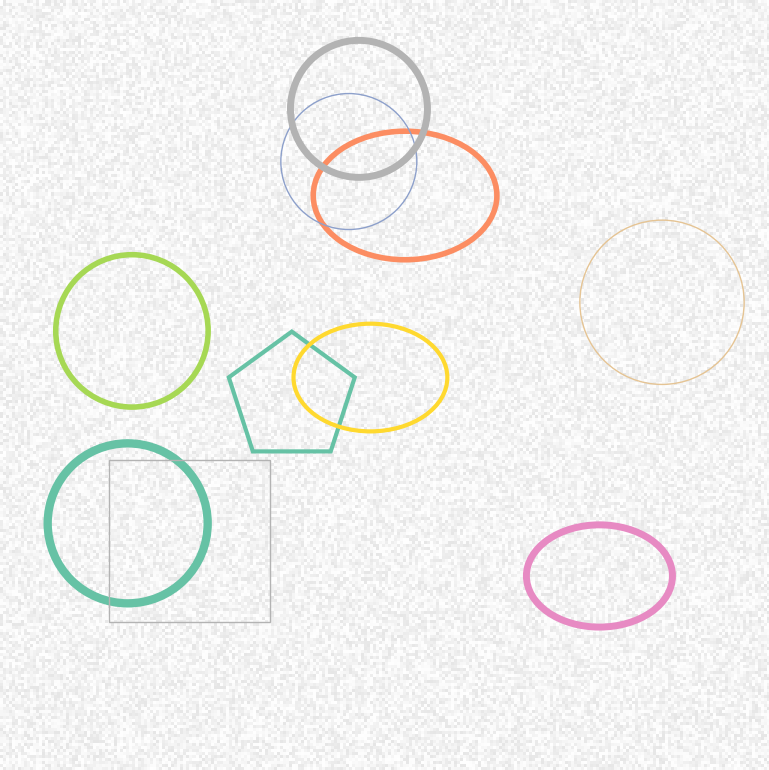[{"shape": "circle", "thickness": 3, "radius": 0.52, "center": [0.166, 0.32]}, {"shape": "pentagon", "thickness": 1.5, "radius": 0.43, "center": [0.379, 0.483]}, {"shape": "oval", "thickness": 2, "radius": 0.6, "center": [0.526, 0.746]}, {"shape": "circle", "thickness": 0.5, "radius": 0.44, "center": [0.453, 0.79]}, {"shape": "oval", "thickness": 2.5, "radius": 0.47, "center": [0.778, 0.252]}, {"shape": "circle", "thickness": 2, "radius": 0.49, "center": [0.171, 0.57]}, {"shape": "oval", "thickness": 1.5, "radius": 0.5, "center": [0.481, 0.51]}, {"shape": "circle", "thickness": 0.5, "radius": 0.53, "center": [0.86, 0.607]}, {"shape": "circle", "thickness": 2.5, "radius": 0.44, "center": [0.466, 0.859]}, {"shape": "square", "thickness": 0.5, "radius": 0.53, "center": [0.246, 0.298]}]